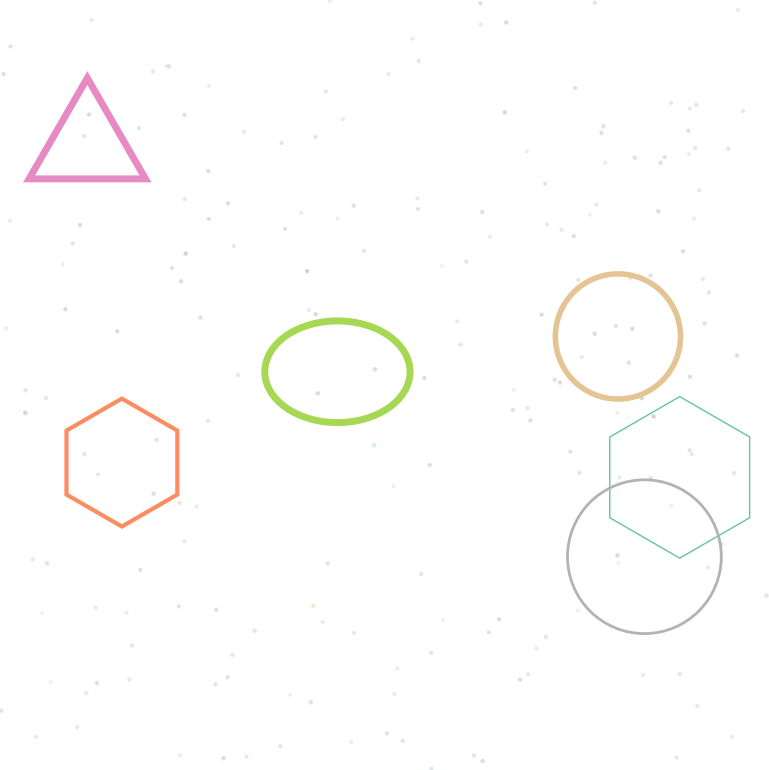[{"shape": "hexagon", "thickness": 0.5, "radius": 0.52, "center": [0.883, 0.38]}, {"shape": "hexagon", "thickness": 1.5, "radius": 0.42, "center": [0.158, 0.399]}, {"shape": "triangle", "thickness": 2.5, "radius": 0.44, "center": [0.113, 0.811]}, {"shape": "oval", "thickness": 2.5, "radius": 0.47, "center": [0.438, 0.517]}, {"shape": "circle", "thickness": 2, "radius": 0.41, "center": [0.803, 0.563]}, {"shape": "circle", "thickness": 1, "radius": 0.5, "center": [0.837, 0.277]}]